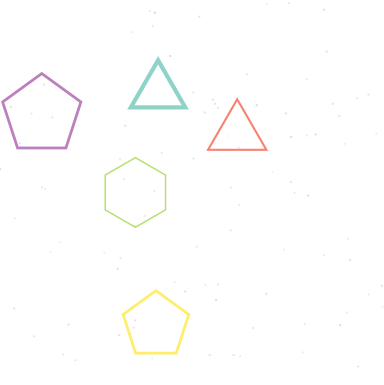[{"shape": "triangle", "thickness": 3, "radius": 0.41, "center": [0.411, 0.762]}, {"shape": "triangle", "thickness": 1.5, "radius": 0.44, "center": [0.616, 0.655]}, {"shape": "hexagon", "thickness": 1, "radius": 0.45, "center": [0.352, 0.5]}, {"shape": "pentagon", "thickness": 2, "radius": 0.53, "center": [0.108, 0.702]}, {"shape": "pentagon", "thickness": 2, "radius": 0.45, "center": [0.405, 0.155]}]